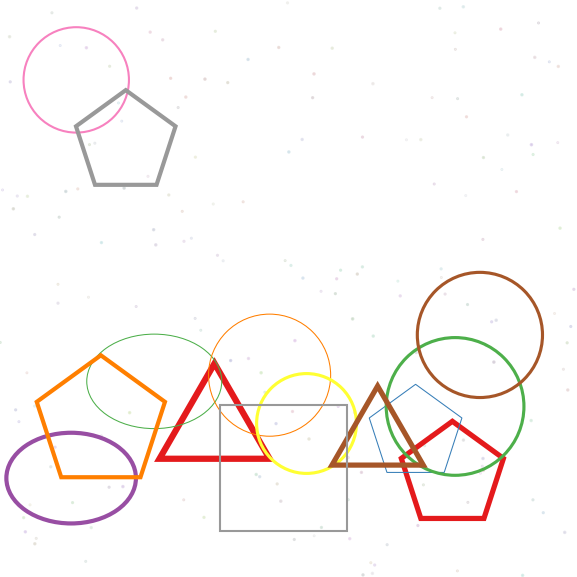[{"shape": "triangle", "thickness": 3, "radius": 0.55, "center": [0.371, 0.26]}, {"shape": "pentagon", "thickness": 2.5, "radius": 0.46, "center": [0.783, 0.177]}, {"shape": "pentagon", "thickness": 0.5, "radius": 0.42, "center": [0.72, 0.249]}, {"shape": "circle", "thickness": 1.5, "radius": 0.6, "center": [0.788, 0.295]}, {"shape": "oval", "thickness": 0.5, "radius": 0.58, "center": [0.267, 0.339]}, {"shape": "oval", "thickness": 2, "radius": 0.56, "center": [0.123, 0.171]}, {"shape": "circle", "thickness": 0.5, "radius": 0.53, "center": [0.467, 0.349]}, {"shape": "pentagon", "thickness": 2, "radius": 0.58, "center": [0.175, 0.267]}, {"shape": "circle", "thickness": 1.5, "radius": 0.43, "center": [0.531, 0.266]}, {"shape": "triangle", "thickness": 2.5, "radius": 0.46, "center": [0.654, 0.239]}, {"shape": "circle", "thickness": 1.5, "radius": 0.54, "center": [0.831, 0.419]}, {"shape": "circle", "thickness": 1, "radius": 0.46, "center": [0.132, 0.861]}, {"shape": "pentagon", "thickness": 2, "radius": 0.45, "center": [0.218, 0.752]}, {"shape": "square", "thickness": 1, "radius": 0.55, "center": [0.491, 0.189]}]